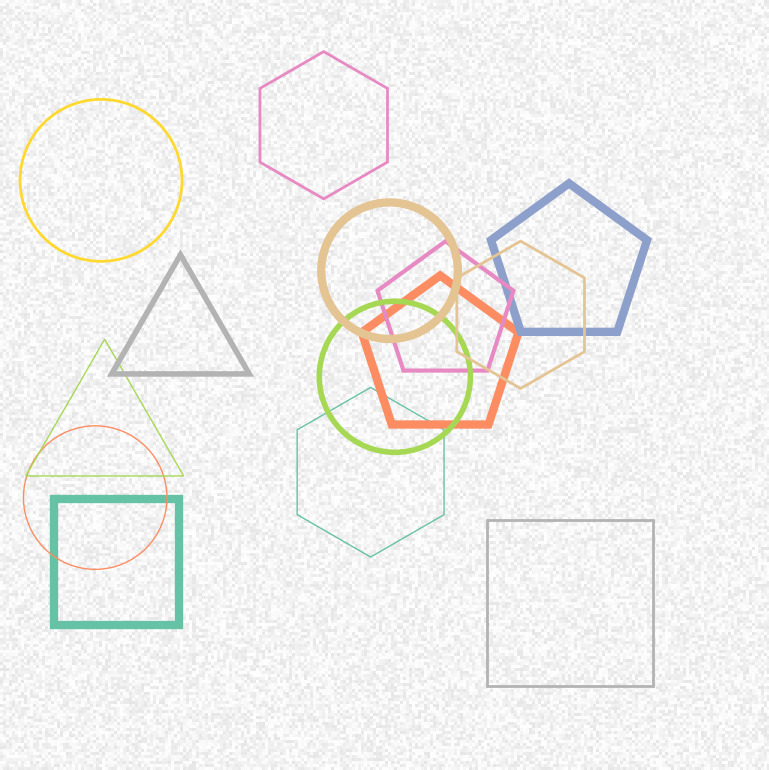[{"shape": "square", "thickness": 3, "radius": 0.41, "center": [0.151, 0.27]}, {"shape": "hexagon", "thickness": 0.5, "radius": 0.55, "center": [0.481, 0.387]}, {"shape": "pentagon", "thickness": 3, "radius": 0.53, "center": [0.572, 0.535]}, {"shape": "circle", "thickness": 0.5, "radius": 0.47, "center": [0.124, 0.354]}, {"shape": "pentagon", "thickness": 3, "radius": 0.53, "center": [0.739, 0.655]}, {"shape": "pentagon", "thickness": 1.5, "radius": 0.46, "center": [0.579, 0.594]}, {"shape": "hexagon", "thickness": 1, "radius": 0.48, "center": [0.42, 0.837]}, {"shape": "circle", "thickness": 2, "radius": 0.49, "center": [0.513, 0.511]}, {"shape": "triangle", "thickness": 0.5, "radius": 0.59, "center": [0.136, 0.441]}, {"shape": "circle", "thickness": 1, "radius": 0.53, "center": [0.131, 0.766]}, {"shape": "circle", "thickness": 3, "radius": 0.44, "center": [0.506, 0.648]}, {"shape": "hexagon", "thickness": 1, "radius": 0.48, "center": [0.676, 0.591]}, {"shape": "triangle", "thickness": 2, "radius": 0.52, "center": [0.234, 0.566]}, {"shape": "square", "thickness": 1, "radius": 0.54, "center": [0.741, 0.217]}]